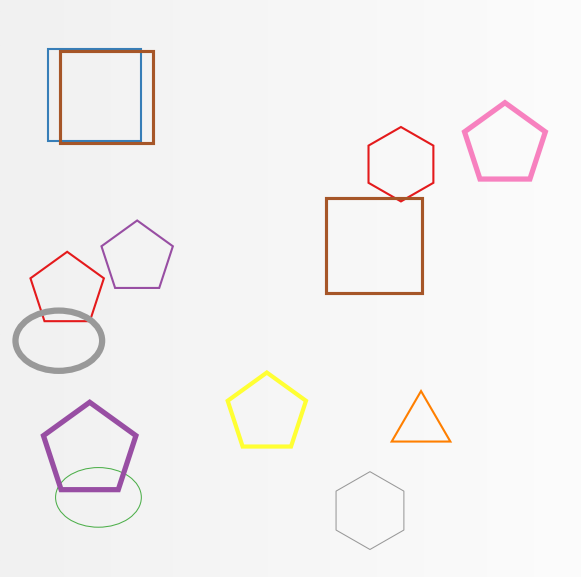[{"shape": "pentagon", "thickness": 1, "radius": 0.33, "center": [0.116, 0.497]}, {"shape": "hexagon", "thickness": 1, "radius": 0.32, "center": [0.69, 0.715]}, {"shape": "square", "thickness": 1, "radius": 0.4, "center": [0.162, 0.835]}, {"shape": "oval", "thickness": 0.5, "radius": 0.37, "center": [0.169, 0.138]}, {"shape": "pentagon", "thickness": 2.5, "radius": 0.42, "center": [0.154, 0.219]}, {"shape": "pentagon", "thickness": 1, "radius": 0.32, "center": [0.236, 0.553]}, {"shape": "triangle", "thickness": 1, "radius": 0.29, "center": [0.724, 0.264]}, {"shape": "pentagon", "thickness": 2, "radius": 0.35, "center": [0.459, 0.283]}, {"shape": "square", "thickness": 1.5, "radius": 0.4, "center": [0.183, 0.832]}, {"shape": "square", "thickness": 1.5, "radius": 0.41, "center": [0.643, 0.574]}, {"shape": "pentagon", "thickness": 2.5, "radius": 0.37, "center": [0.869, 0.748]}, {"shape": "oval", "thickness": 3, "radius": 0.37, "center": [0.101, 0.409]}, {"shape": "hexagon", "thickness": 0.5, "radius": 0.34, "center": [0.637, 0.115]}]